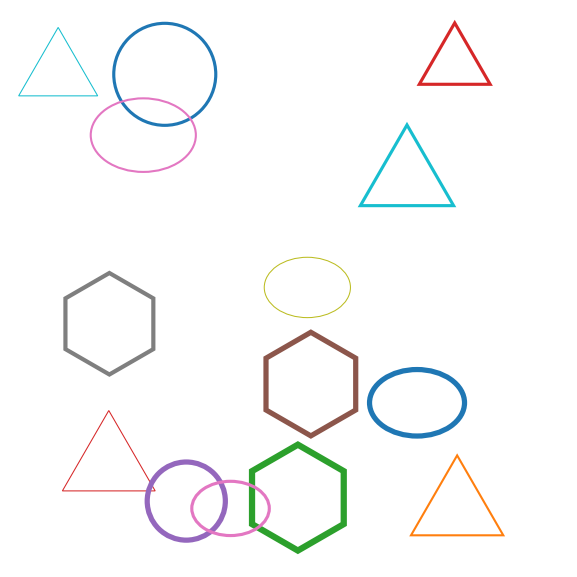[{"shape": "oval", "thickness": 2.5, "radius": 0.41, "center": [0.722, 0.302]}, {"shape": "circle", "thickness": 1.5, "radius": 0.44, "center": [0.285, 0.87]}, {"shape": "triangle", "thickness": 1, "radius": 0.46, "center": [0.792, 0.118]}, {"shape": "hexagon", "thickness": 3, "radius": 0.46, "center": [0.516, 0.137]}, {"shape": "triangle", "thickness": 0.5, "radius": 0.46, "center": [0.188, 0.195]}, {"shape": "triangle", "thickness": 1.5, "radius": 0.35, "center": [0.787, 0.889]}, {"shape": "circle", "thickness": 2.5, "radius": 0.34, "center": [0.323, 0.131]}, {"shape": "hexagon", "thickness": 2.5, "radius": 0.45, "center": [0.538, 0.334]}, {"shape": "oval", "thickness": 1, "radius": 0.46, "center": [0.248, 0.765]}, {"shape": "oval", "thickness": 1.5, "radius": 0.34, "center": [0.399, 0.119]}, {"shape": "hexagon", "thickness": 2, "radius": 0.44, "center": [0.189, 0.439]}, {"shape": "oval", "thickness": 0.5, "radius": 0.37, "center": [0.532, 0.501]}, {"shape": "triangle", "thickness": 1.5, "radius": 0.47, "center": [0.705, 0.69]}, {"shape": "triangle", "thickness": 0.5, "radius": 0.4, "center": [0.101, 0.873]}]